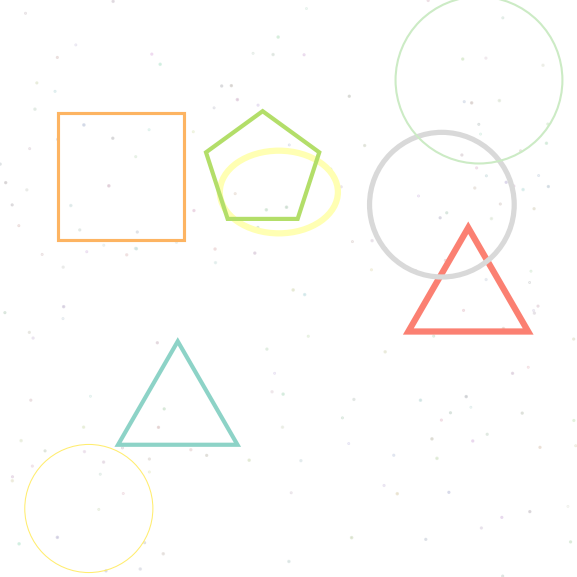[{"shape": "triangle", "thickness": 2, "radius": 0.6, "center": [0.308, 0.289]}, {"shape": "oval", "thickness": 3, "radius": 0.51, "center": [0.483, 0.667]}, {"shape": "triangle", "thickness": 3, "radius": 0.6, "center": [0.811, 0.485]}, {"shape": "square", "thickness": 1.5, "radius": 0.55, "center": [0.21, 0.693]}, {"shape": "pentagon", "thickness": 2, "radius": 0.52, "center": [0.455, 0.703]}, {"shape": "circle", "thickness": 2.5, "radius": 0.63, "center": [0.765, 0.645]}, {"shape": "circle", "thickness": 1, "radius": 0.72, "center": [0.829, 0.86]}, {"shape": "circle", "thickness": 0.5, "radius": 0.55, "center": [0.154, 0.119]}]